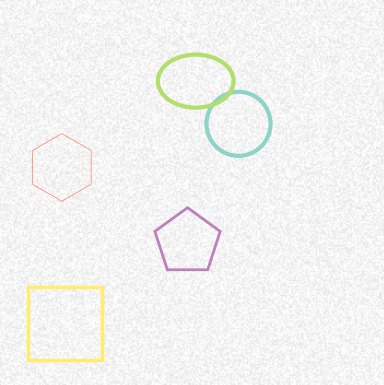[{"shape": "circle", "thickness": 3, "radius": 0.42, "center": [0.619, 0.678]}, {"shape": "hexagon", "thickness": 0.5, "radius": 0.44, "center": [0.161, 0.565]}, {"shape": "oval", "thickness": 3, "radius": 0.49, "center": [0.508, 0.789]}, {"shape": "pentagon", "thickness": 2, "radius": 0.45, "center": [0.487, 0.371]}, {"shape": "square", "thickness": 2.5, "radius": 0.48, "center": [0.168, 0.16]}]